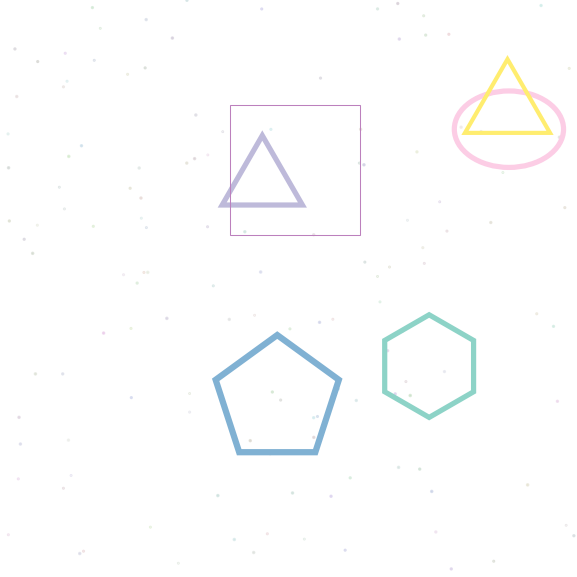[{"shape": "hexagon", "thickness": 2.5, "radius": 0.44, "center": [0.743, 0.365]}, {"shape": "triangle", "thickness": 2.5, "radius": 0.4, "center": [0.454, 0.684]}, {"shape": "pentagon", "thickness": 3, "radius": 0.56, "center": [0.48, 0.307]}, {"shape": "oval", "thickness": 2.5, "radius": 0.47, "center": [0.881, 0.775]}, {"shape": "square", "thickness": 0.5, "radius": 0.56, "center": [0.511, 0.705]}, {"shape": "triangle", "thickness": 2, "radius": 0.43, "center": [0.879, 0.812]}]